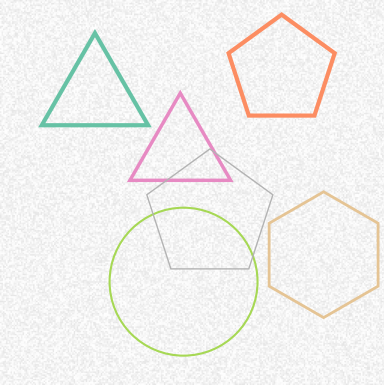[{"shape": "triangle", "thickness": 3, "radius": 0.8, "center": [0.247, 0.754]}, {"shape": "pentagon", "thickness": 3, "radius": 0.72, "center": [0.732, 0.817]}, {"shape": "triangle", "thickness": 2.5, "radius": 0.76, "center": [0.468, 0.607]}, {"shape": "circle", "thickness": 1.5, "radius": 0.96, "center": [0.477, 0.268]}, {"shape": "hexagon", "thickness": 2, "radius": 0.82, "center": [0.841, 0.338]}, {"shape": "pentagon", "thickness": 1, "radius": 0.86, "center": [0.545, 0.441]}]